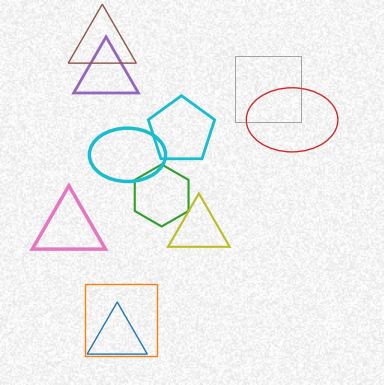[{"shape": "triangle", "thickness": 1, "radius": 0.45, "center": [0.304, 0.125]}, {"shape": "square", "thickness": 1, "radius": 0.47, "center": [0.314, 0.168]}, {"shape": "hexagon", "thickness": 1.5, "radius": 0.4, "center": [0.42, 0.492]}, {"shape": "oval", "thickness": 1, "radius": 0.59, "center": [0.759, 0.689]}, {"shape": "triangle", "thickness": 2, "radius": 0.49, "center": [0.275, 0.807]}, {"shape": "triangle", "thickness": 1, "radius": 0.51, "center": [0.266, 0.887]}, {"shape": "triangle", "thickness": 2.5, "radius": 0.55, "center": [0.179, 0.408]}, {"shape": "square", "thickness": 0.5, "radius": 0.43, "center": [0.696, 0.769]}, {"shape": "triangle", "thickness": 1.5, "radius": 0.46, "center": [0.517, 0.405]}, {"shape": "oval", "thickness": 2.5, "radius": 0.49, "center": [0.331, 0.598]}, {"shape": "pentagon", "thickness": 2, "radius": 0.45, "center": [0.471, 0.661]}]